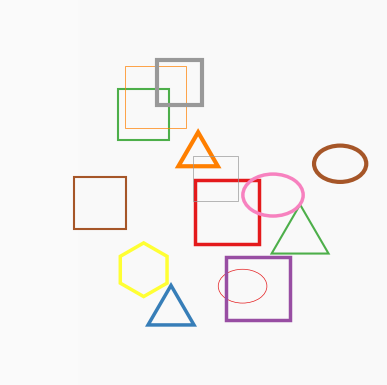[{"shape": "oval", "thickness": 0.5, "radius": 0.31, "center": [0.626, 0.257]}, {"shape": "square", "thickness": 2.5, "radius": 0.42, "center": [0.586, 0.449]}, {"shape": "triangle", "thickness": 2.5, "radius": 0.34, "center": [0.441, 0.19]}, {"shape": "square", "thickness": 1.5, "radius": 0.33, "center": [0.37, 0.703]}, {"shape": "triangle", "thickness": 1.5, "radius": 0.42, "center": [0.774, 0.384]}, {"shape": "square", "thickness": 2.5, "radius": 0.41, "center": [0.666, 0.249]}, {"shape": "triangle", "thickness": 3, "radius": 0.29, "center": [0.511, 0.598]}, {"shape": "square", "thickness": 0.5, "radius": 0.4, "center": [0.401, 0.748]}, {"shape": "hexagon", "thickness": 2.5, "radius": 0.35, "center": [0.371, 0.299]}, {"shape": "oval", "thickness": 3, "radius": 0.34, "center": [0.878, 0.575]}, {"shape": "square", "thickness": 1.5, "radius": 0.34, "center": [0.258, 0.472]}, {"shape": "oval", "thickness": 2.5, "radius": 0.39, "center": [0.705, 0.493]}, {"shape": "square", "thickness": 0.5, "radius": 0.29, "center": [0.555, 0.535]}, {"shape": "square", "thickness": 3, "radius": 0.29, "center": [0.462, 0.786]}]